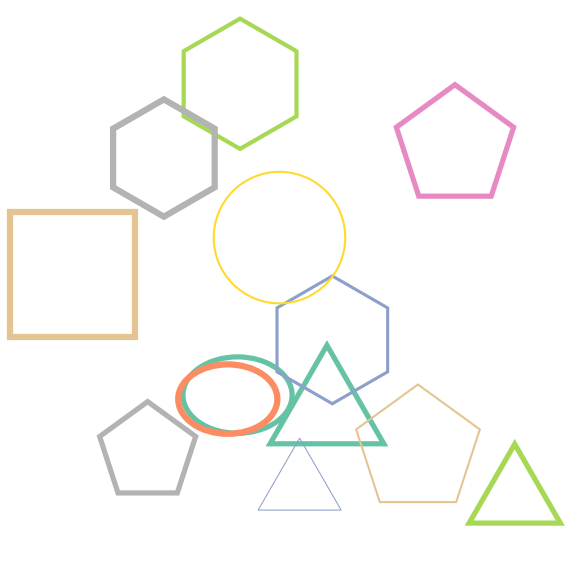[{"shape": "triangle", "thickness": 2.5, "radius": 0.57, "center": [0.566, 0.288]}, {"shape": "oval", "thickness": 2.5, "radius": 0.47, "center": [0.411, 0.315]}, {"shape": "oval", "thickness": 3, "radius": 0.43, "center": [0.394, 0.308]}, {"shape": "hexagon", "thickness": 1.5, "radius": 0.55, "center": [0.575, 0.411]}, {"shape": "triangle", "thickness": 0.5, "radius": 0.42, "center": [0.519, 0.157]}, {"shape": "pentagon", "thickness": 2.5, "radius": 0.53, "center": [0.788, 0.746]}, {"shape": "triangle", "thickness": 2.5, "radius": 0.46, "center": [0.891, 0.139]}, {"shape": "hexagon", "thickness": 2, "radius": 0.56, "center": [0.416, 0.854]}, {"shape": "circle", "thickness": 1, "radius": 0.57, "center": [0.484, 0.588]}, {"shape": "square", "thickness": 3, "radius": 0.54, "center": [0.125, 0.524]}, {"shape": "pentagon", "thickness": 1, "radius": 0.56, "center": [0.724, 0.221]}, {"shape": "pentagon", "thickness": 2.5, "radius": 0.44, "center": [0.256, 0.216]}, {"shape": "hexagon", "thickness": 3, "radius": 0.51, "center": [0.284, 0.726]}]